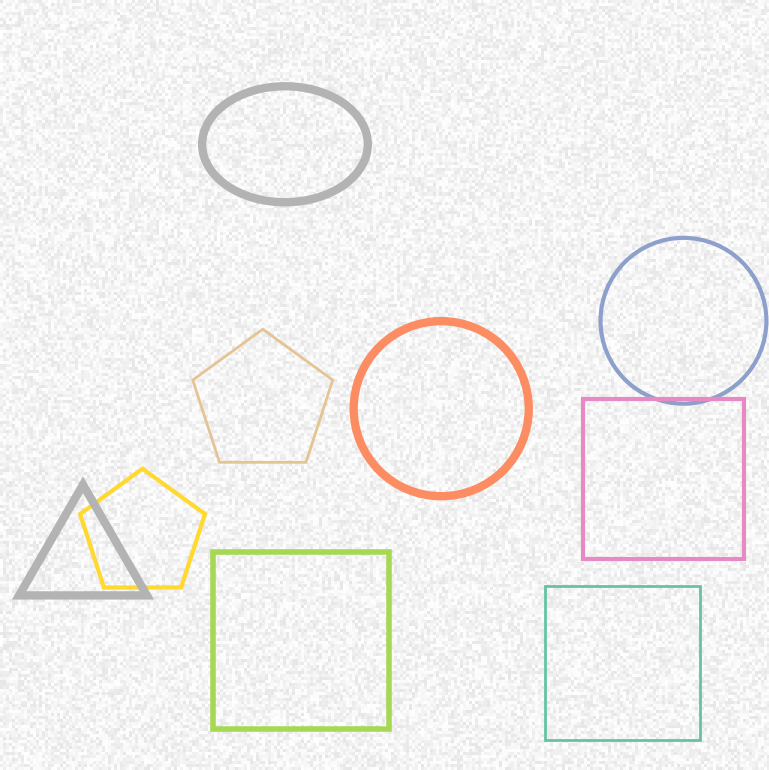[{"shape": "square", "thickness": 1, "radius": 0.5, "center": [0.808, 0.139]}, {"shape": "circle", "thickness": 3, "radius": 0.57, "center": [0.573, 0.469]}, {"shape": "circle", "thickness": 1.5, "radius": 0.54, "center": [0.888, 0.583]}, {"shape": "square", "thickness": 1.5, "radius": 0.52, "center": [0.861, 0.378]}, {"shape": "square", "thickness": 2, "radius": 0.57, "center": [0.391, 0.168]}, {"shape": "pentagon", "thickness": 1.5, "radius": 0.43, "center": [0.185, 0.306]}, {"shape": "pentagon", "thickness": 1, "radius": 0.48, "center": [0.341, 0.477]}, {"shape": "oval", "thickness": 3, "radius": 0.54, "center": [0.37, 0.813]}, {"shape": "triangle", "thickness": 3, "radius": 0.48, "center": [0.108, 0.275]}]